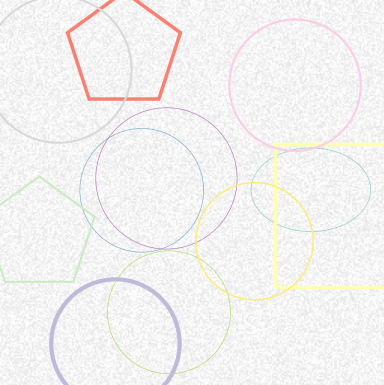[{"shape": "oval", "thickness": 0.5, "radius": 0.78, "center": [0.807, 0.507]}, {"shape": "square", "thickness": 2.5, "radius": 0.93, "center": [0.899, 0.44]}, {"shape": "circle", "thickness": 3, "radius": 0.83, "center": [0.3, 0.108]}, {"shape": "pentagon", "thickness": 2.5, "radius": 0.77, "center": [0.322, 0.867]}, {"shape": "circle", "thickness": 0.5, "radius": 0.8, "center": [0.368, 0.506]}, {"shape": "circle", "thickness": 0.5, "radius": 0.8, "center": [0.439, 0.189]}, {"shape": "circle", "thickness": 1.5, "radius": 0.85, "center": [0.766, 0.779]}, {"shape": "circle", "thickness": 1.5, "radius": 0.95, "center": [0.151, 0.819]}, {"shape": "circle", "thickness": 0.5, "radius": 0.92, "center": [0.432, 0.537]}, {"shape": "pentagon", "thickness": 1.5, "radius": 0.76, "center": [0.102, 0.39]}, {"shape": "circle", "thickness": 1, "radius": 0.76, "center": [0.661, 0.373]}]